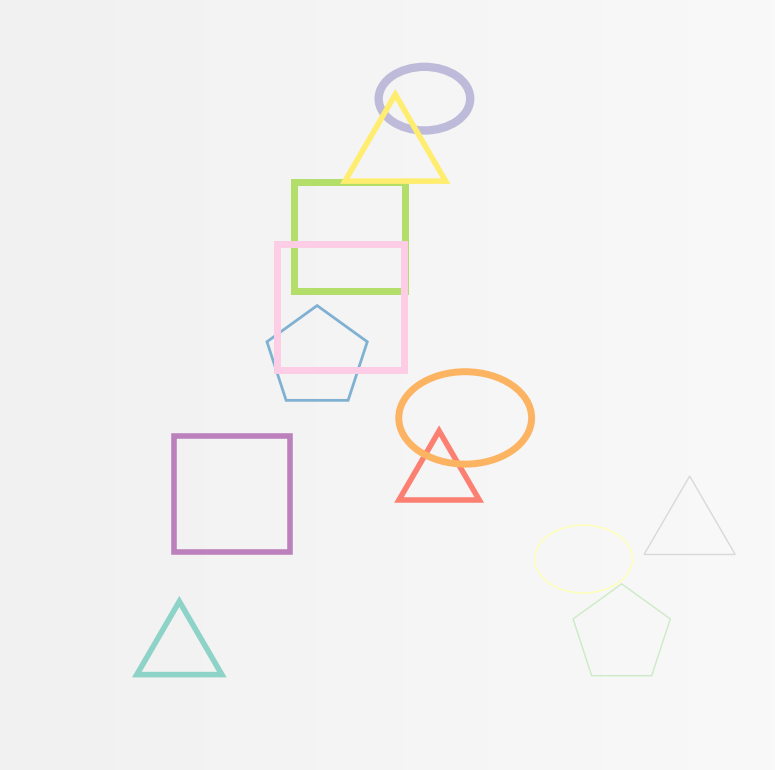[{"shape": "triangle", "thickness": 2, "radius": 0.32, "center": [0.231, 0.156]}, {"shape": "oval", "thickness": 0.5, "radius": 0.31, "center": [0.753, 0.274]}, {"shape": "oval", "thickness": 3, "radius": 0.3, "center": [0.548, 0.872]}, {"shape": "triangle", "thickness": 2, "radius": 0.3, "center": [0.567, 0.381]}, {"shape": "pentagon", "thickness": 1, "radius": 0.34, "center": [0.409, 0.535]}, {"shape": "oval", "thickness": 2.5, "radius": 0.43, "center": [0.6, 0.457]}, {"shape": "square", "thickness": 2.5, "radius": 0.36, "center": [0.451, 0.693]}, {"shape": "square", "thickness": 2.5, "radius": 0.41, "center": [0.439, 0.601]}, {"shape": "triangle", "thickness": 0.5, "radius": 0.34, "center": [0.89, 0.314]}, {"shape": "square", "thickness": 2, "radius": 0.38, "center": [0.299, 0.358]}, {"shape": "pentagon", "thickness": 0.5, "radius": 0.33, "center": [0.802, 0.176]}, {"shape": "triangle", "thickness": 2, "radius": 0.38, "center": [0.51, 0.802]}]